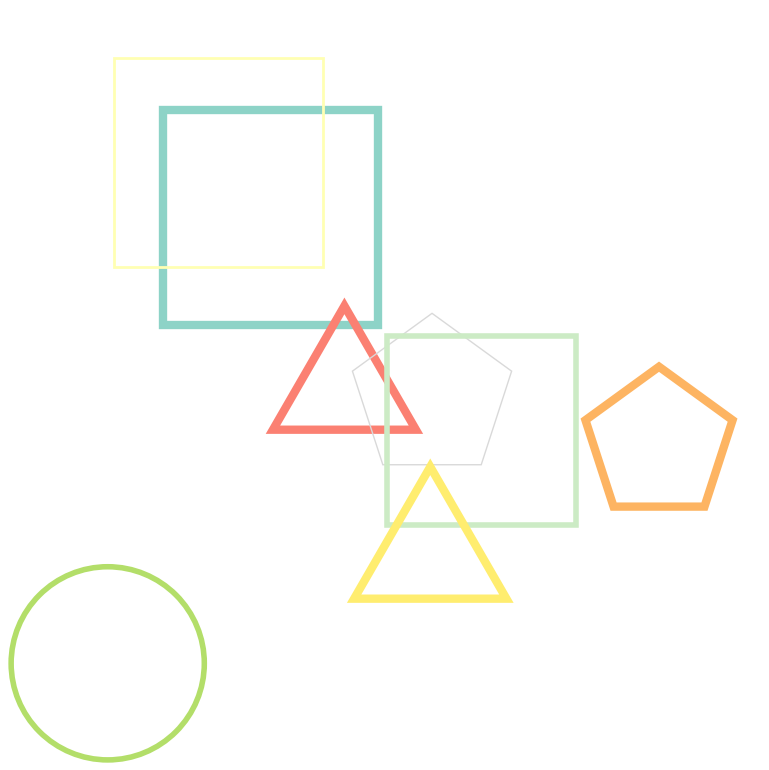[{"shape": "square", "thickness": 3, "radius": 0.7, "center": [0.351, 0.718]}, {"shape": "square", "thickness": 1, "radius": 0.68, "center": [0.284, 0.789]}, {"shape": "triangle", "thickness": 3, "radius": 0.54, "center": [0.447, 0.496]}, {"shape": "pentagon", "thickness": 3, "radius": 0.5, "center": [0.856, 0.423]}, {"shape": "circle", "thickness": 2, "radius": 0.63, "center": [0.14, 0.139]}, {"shape": "pentagon", "thickness": 0.5, "radius": 0.54, "center": [0.561, 0.484]}, {"shape": "square", "thickness": 2, "radius": 0.61, "center": [0.625, 0.44]}, {"shape": "triangle", "thickness": 3, "radius": 0.57, "center": [0.559, 0.28]}]